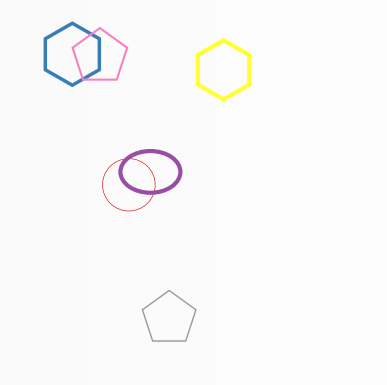[{"shape": "circle", "thickness": 0.5, "radius": 0.34, "center": [0.333, 0.52]}, {"shape": "hexagon", "thickness": 2.5, "radius": 0.4, "center": [0.187, 0.859]}, {"shape": "oval", "thickness": 3, "radius": 0.39, "center": [0.388, 0.553]}, {"shape": "hexagon", "thickness": 3, "radius": 0.38, "center": [0.577, 0.819]}, {"shape": "pentagon", "thickness": 1.5, "radius": 0.37, "center": [0.258, 0.853]}, {"shape": "pentagon", "thickness": 1, "radius": 0.36, "center": [0.437, 0.173]}]